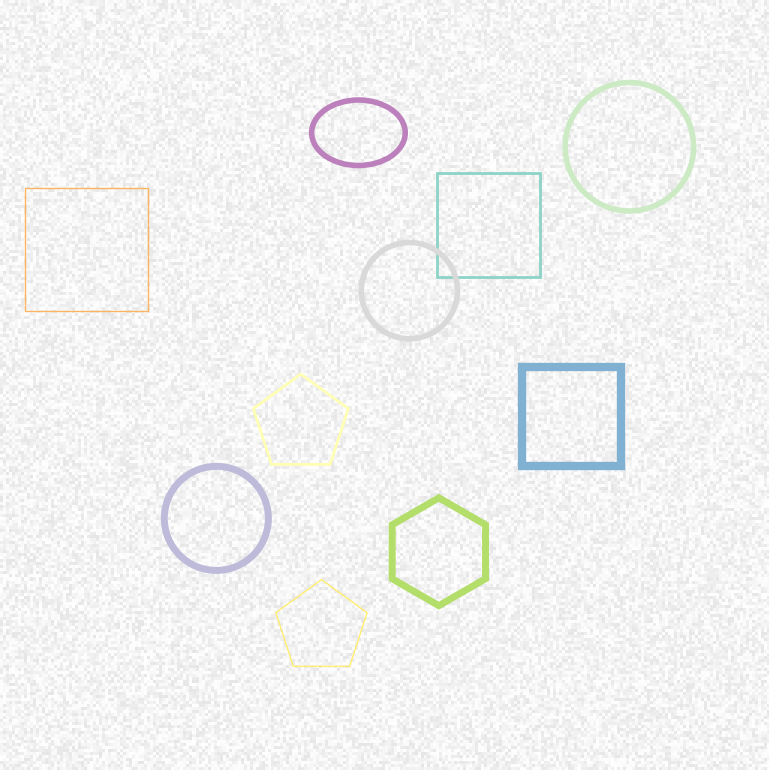[{"shape": "square", "thickness": 1, "radius": 0.34, "center": [0.634, 0.708]}, {"shape": "pentagon", "thickness": 1, "radius": 0.32, "center": [0.391, 0.449]}, {"shape": "circle", "thickness": 2.5, "radius": 0.34, "center": [0.281, 0.327]}, {"shape": "square", "thickness": 3, "radius": 0.32, "center": [0.742, 0.459]}, {"shape": "square", "thickness": 0.5, "radius": 0.4, "center": [0.112, 0.676]}, {"shape": "hexagon", "thickness": 2.5, "radius": 0.35, "center": [0.57, 0.283]}, {"shape": "circle", "thickness": 2, "radius": 0.31, "center": [0.532, 0.623]}, {"shape": "oval", "thickness": 2, "radius": 0.3, "center": [0.466, 0.828]}, {"shape": "circle", "thickness": 2, "radius": 0.42, "center": [0.817, 0.809]}, {"shape": "pentagon", "thickness": 0.5, "radius": 0.31, "center": [0.418, 0.185]}]